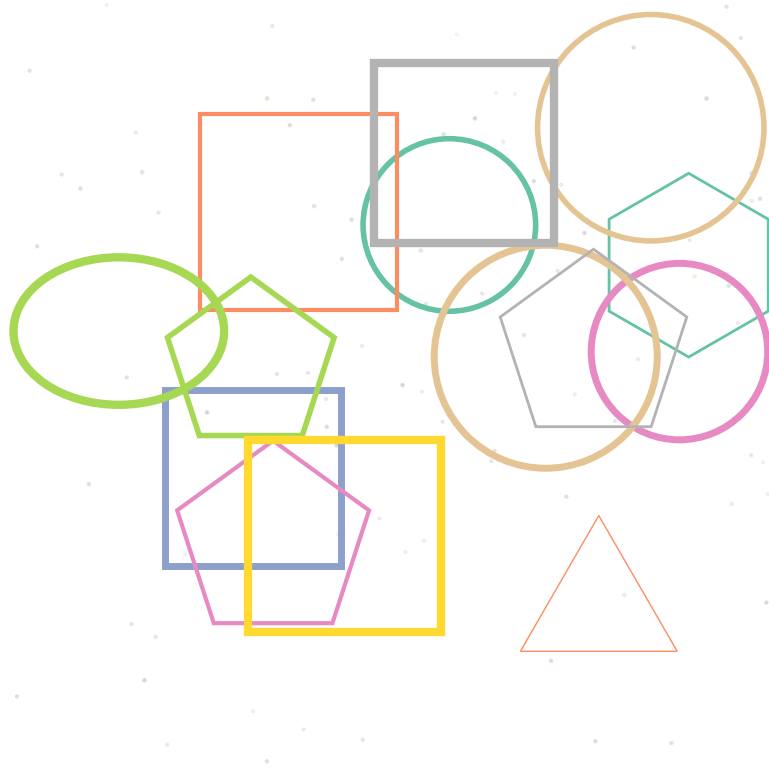[{"shape": "hexagon", "thickness": 1, "radius": 0.6, "center": [0.894, 0.656]}, {"shape": "circle", "thickness": 2, "radius": 0.56, "center": [0.584, 0.708]}, {"shape": "square", "thickness": 1.5, "radius": 0.64, "center": [0.388, 0.725]}, {"shape": "triangle", "thickness": 0.5, "radius": 0.59, "center": [0.778, 0.213]}, {"shape": "square", "thickness": 2.5, "radius": 0.57, "center": [0.328, 0.379]}, {"shape": "circle", "thickness": 2.5, "radius": 0.57, "center": [0.882, 0.543]}, {"shape": "pentagon", "thickness": 1.5, "radius": 0.66, "center": [0.355, 0.297]}, {"shape": "pentagon", "thickness": 2, "radius": 0.57, "center": [0.326, 0.526]}, {"shape": "oval", "thickness": 3, "radius": 0.68, "center": [0.154, 0.57]}, {"shape": "square", "thickness": 3, "radius": 0.63, "center": [0.447, 0.304]}, {"shape": "circle", "thickness": 2.5, "radius": 0.72, "center": [0.709, 0.537]}, {"shape": "circle", "thickness": 2, "radius": 0.74, "center": [0.845, 0.834]}, {"shape": "square", "thickness": 3, "radius": 0.58, "center": [0.603, 0.801]}, {"shape": "pentagon", "thickness": 1, "radius": 0.64, "center": [0.771, 0.549]}]